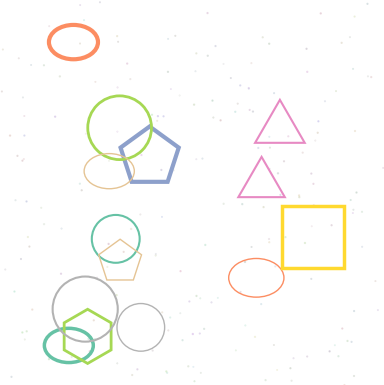[{"shape": "oval", "thickness": 2.5, "radius": 0.32, "center": [0.179, 0.103]}, {"shape": "circle", "thickness": 1.5, "radius": 0.31, "center": [0.301, 0.38]}, {"shape": "oval", "thickness": 3, "radius": 0.32, "center": [0.191, 0.891]}, {"shape": "oval", "thickness": 1, "radius": 0.36, "center": [0.666, 0.278]}, {"shape": "pentagon", "thickness": 3, "radius": 0.4, "center": [0.389, 0.592]}, {"shape": "triangle", "thickness": 1.5, "radius": 0.37, "center": [0.727, 0.666]}, {"shape": "triangle", "thickness": 1.5, "radius": 0.35, "center": [0.679, 0.523]}, {"shape": "hexagon", "thickness": 2, "radius": 0.35, "center": [0.228, 0.126]}, {"shape": "circle", "thickness": 2, "radius": 0.41, "center": [0.311, 0.668]}, {"shape": "square", "thickness": 2.5, "radius": 0.4, "center": [0.814, 0.384]}, {"shape": "oval", "thickness": 1, "radius": 0.33, "center": [0.284, 0.555]}, {"shape": "pentagon", "thickness": 1, "radius": 0.29, "center": [0.312, 0.32]}, {"shape": "circle", "thickness": 1, "radius": 0.31, "center": [0.366, 0.15]}, {"shape": "circle", "thickness": 1.5, "radius": 0.42, "center": [0.221, 0.197]}]